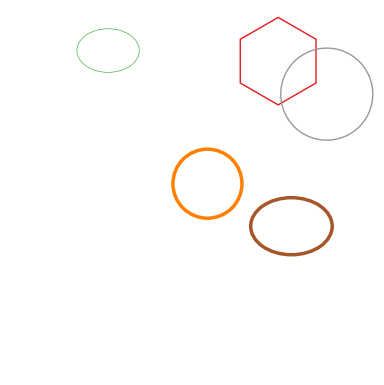[{"shape": "hexagon", "thickness": 1, "radius": 0.57, "center": [0.722, 0.841]}, {"shape": "oval", "thickness": 0.5, "radius": 0.4, "center": [0.281, 0.869]}, {"shape": "circle", "thickness": 2.5, "radius": 0.45, "center": [0.539, 0.523]}, {"shape": "oval", "thickness": 2.5, "radius": 0.53, "center": [0.757, 0.412]}, {"shape": "circle", "thickness": 1, "radius": 0.6, "center": [0.849, 0.755]}]